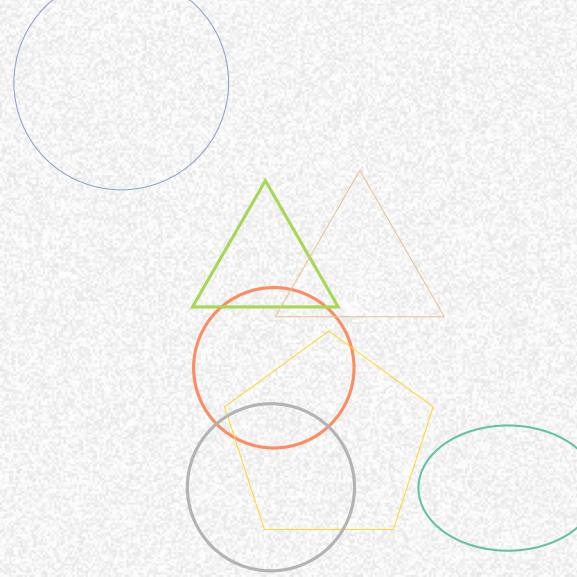[{"shape": "oval", "thickness": 1, "radius": 0.77, "center": [0.88, 0.154]}, {"shape": "circle", "thickness": 1.5, "radius": 0.69, "center": [0.474, 0.362]}, {"shape": "circle", "thickness": 0.5, "radius": 0.93, "center": [0.21, 0.856]}, {"shape": "triangle", "thickness": 1.5, "radius": 0.73, "center": [0.46, 0.541]}, {"shape": "pentagon", "thickness": 0.5, "radius": 0.95, "center": [0.57, 0.236]}, {"shape": "triangle", "thickness": 0.5, "radius": 0.84, "center": [0.623, 0.535]}, {"shape": "circle", "thickness": 1.5, "radius": 0.72, "center": [0.469, 0.155]}]